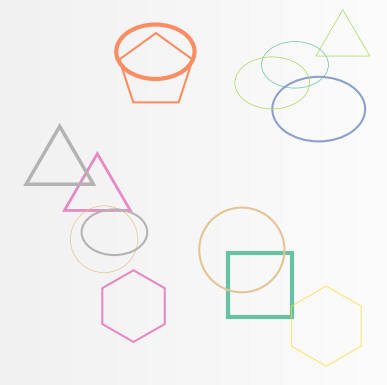[{"shape": "oval", "thickness": 0.5, "radius": 0.43, "center": [0.761, 0.832]}, {"shape": "square", "thickness": 3, "radius": 0.41, "center": [0.671, 0.26]}, {"shape": "pentagon", "thickness": 1.5, "radius": 0.5, "center": [0.402, 0.815]}, {"shape": "oval", "thickness": 3, "radius": 0.51, "center": [0.401, 0.866]}, {"shape": "oval", "thickness": 1.5, "radius": 0.6, "center": [0.823, 0.717]}, {"shape": "triangle", "thickness": 2, "radius": 0.49, "center": [0.251, 0.503]}, {"shape": "hexagon", "thickness": 1.5, "radius": 0.47, "center": [0.345, 0.205]}, {"shape": "triangle", "thickness": 0.5, "radius": 0.4, "center": [0.885, 0.895]}, {"shape": "oval", "thickness": 0.5, "radius": 0.48, "center": [0.703, 0.785]}, {"shape": "hexagon", "thickness": 0.5, "radius": 0.52, "center": [0.842, 0.153]}, {"shape": "circle", "thickness": 0.5, "radius": 0.43, "center": [0.269, 0.379]}, {"shape": "circle", "thickness": 1.5, "radius": 0.55, "center": [0.624, 0.351]}, {"shape": "triangle", "thickness": 2.5, "radius": 0.5, "center": [0.154, 0.572]}, {"shape": "oval", "thickness": 1.5, "radius": 0.42, "center": [0.295, 0.397]}]